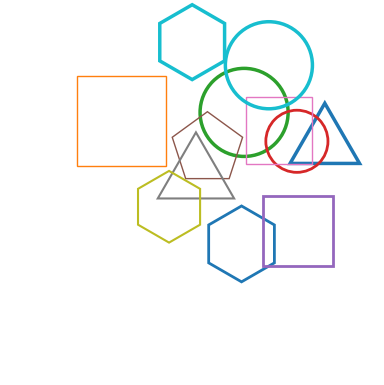[{"shape": "triangle", "thickness": 2.5, "radius": 0.52, "center": [0.844, 0.628]}, {"shape": "hexagon", "thickness": 2, "radius": 0.49, "center": [0.627, 0.366]}, {"shape": "square", "thickness": 1, "radius": 0.58, "center": [0.316, 0.686]}, {"shape": "circle", "thickness": 2.5, "radius": 0.57, "center": [0.634, 0.708]}, {"shape": "circle", "thickness": 2, "radius": 0.4, "center": [0.771, 0.633]}, {"shape": "square", "thickness": 2, "radius": 0.45, "center": [0.773, 0.4]}, {"shape": "pentagon", "thickness": 1, "radius": 0.48, "center": [0.539, 0.614]}, {"shape": "square", "thickness": 1, "radius": 0.43, "center": [0.724, 0.661]}, {"shape": "triangle", "thickness": 1.5, "radius": 0.57, "center": [0.509, 0.542]}, {"shape": "hexagon", "thickness": 1.5, "radius": 0.47, "center": [0.439, 0.463]}, {"shape": "hexagon", "thickness": 2.5, "radius": 0.49, "center": [0.499, 0.891]}, {"shape": "circle", "thickness": 2.5, "radius": 0.57, "center": [0.698, 0.831]}]